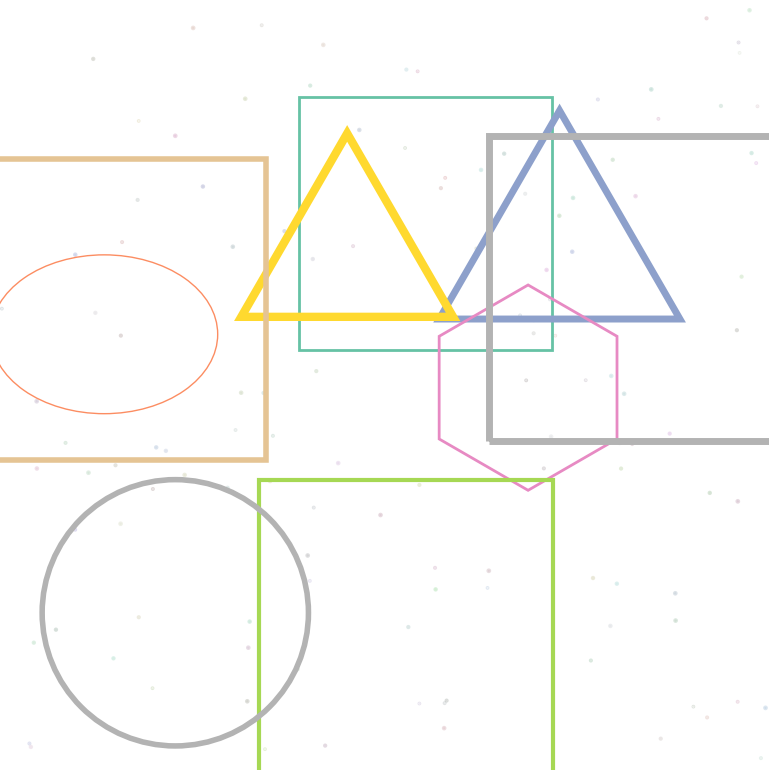[{"shape": "square", "thickness": 1, "radius": 0.82, "center": [0.553, 0.709]}, {"shape": "oval", "thickness": 0.5, "radius": 0.74, "center": [0.135, 0.566]}, {"shape": "triangle", "thickness": 2.5, "radius": 0.9, "center": [0.727, 0.676]}, {"shape": "hexagon", "thickness": 1, "radius": 0.67, "center": [0.686, 0.497]}, {"shape": "square", "thickness": 1.5, "radius": 0.96, "center": [0.527, 0.185]}, {"shape": "triangle", "thickness": 3, "radius": 0.79, "center": [0.451, 0.668]}, {"shape": "square", "thickness": 2, "radius": 0.98, "center": [0.15, 0.597]}, {"shape": "square", "thickness": 2.5, "radius": 0.99, "center": [0.834, 0.626]}, {"shape": "circle", "thickness": 2, "radius": 0.86, "center": [0.228, 0.204]}]